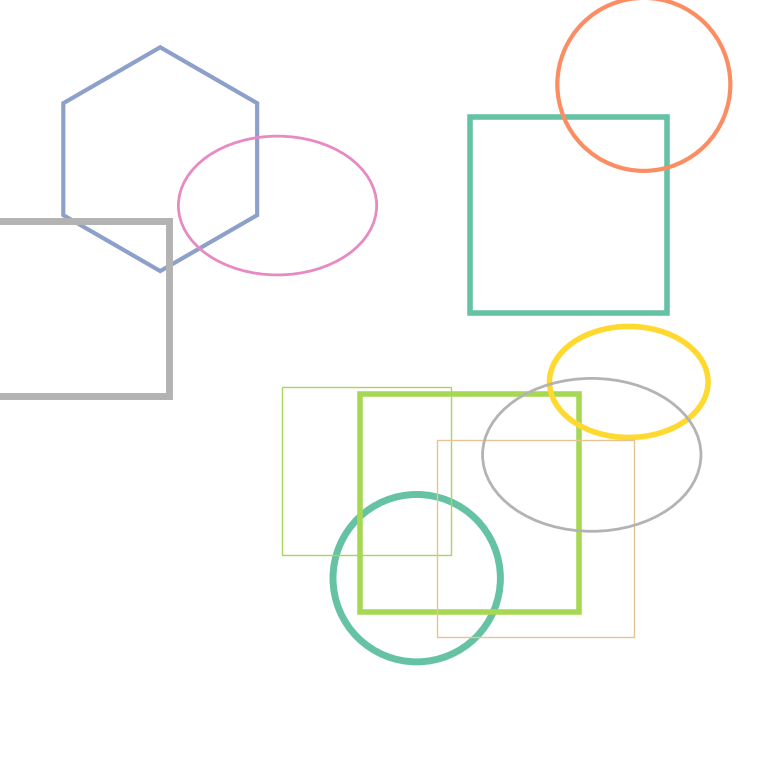[{"shape": "square", "thickness": 2, "radius": 0.64, "center": [0.738, 0.721]}, {"shape": "circle", "thickness": 2.5, "radius": 0.54, "center": [0.541, 0.249]}, {"shape": "circle", "thickness": 1.5, "radius": 0.56, "center": [0.836, 0.89]}, {"shape": "hexagon", "thickness": 1.5, "radius": 0.73, "center": [0.208, 0.793]}, {"shape": "oval", "thickness": 1, "radius": 0.64, "center": [0.36, 0.733]}, {"shape": "square", "thickness": 0.5, "radius": 0.55, "center": [0.476, 0.389]}, {"shape": "square", "thickness": 2, "radius": 0.71, "center": [0.61, 0.347]}, {"shape": "oval", "thickness": 2, "radius": 0.51, "center": [0.817, 0.504]}, {"shape": "square", "thickness": 0.5, "radius": 0.64, "center": [0.696, 0.301]}, {"shape": "square", "thickness": 2.5, "radius": 0.57, "center": [0.106, 0.599]}, {"shape": "oval", "thickness": 1, "radius": 0.71, "center": [0.769, 0.409]}]